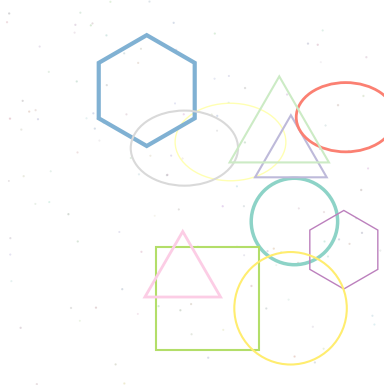[{"shape": "circle", "thickness": 2.5, "radius": 0.56, "center": [0.765, 0.425]}, {"shape": "oval", "thickness": 1, "radius": 0.72, "center": [0.599, 0.631]}, {"shape": "triangle", "thickness": 1.5, "radius": 0.54, "center": [0.756, 0.593]}, {"shape": "oval", "thickness": 2, "radius": 0.64, "center": [0.898, 0.696]}, {"shape": "hexagon", "thickness": 3, "radius": 0.72, "center": [0.381, 0.765]}, {"shape": "square", "thickness": 1.5, "radius": 0.67, "center": [0.539, 0.224]}, {"shape": "triangle", "thickness": 2, "radius": 0.57, "center": [0.475, 0.285]}, {"shape": "oval", "thickness": 1.5, "radius": 0.7, "center": [0.479, 0.615]}, {"shape": "hexagon", "thickness": 1, "radius": 0.51, "center": [0.893, 0.351]}, {"shape": "triangle", "thickness": 1.5, "radius": 0.74, "center": [0.725, 0.653]}, {"shape": "circle", "thickness": 1.5, "radius": 0.73, "center": [0.755, 0.199]}]